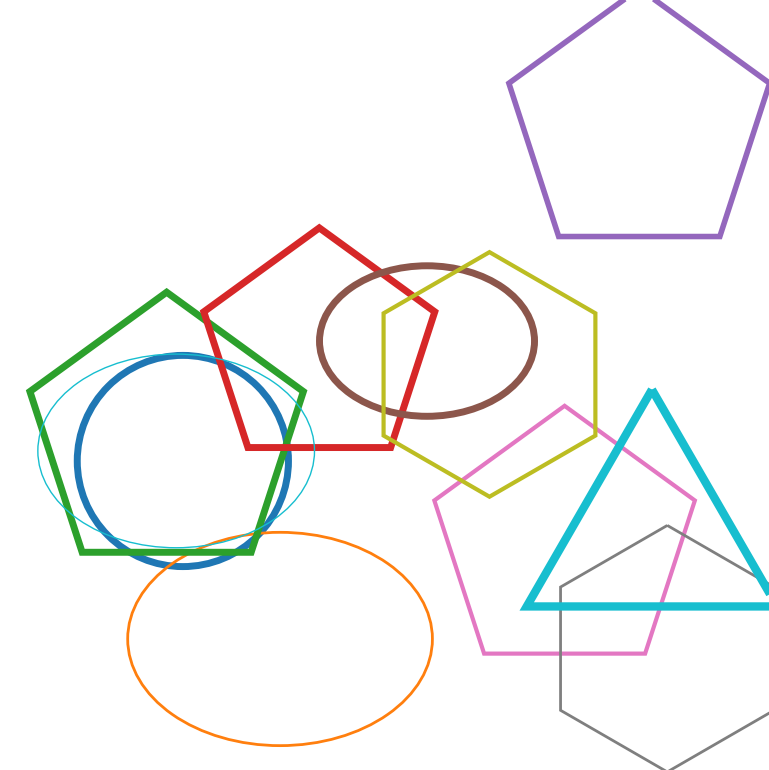[{"shape": "circle", "thickness": 2.5, "radius": 0.69, "center": [0.237, 0.401]}, {"shape": "oval", "thickness": 1, "radius": 0.99, "center": [0.364, 0.17]}, {"shape": "pentagon", "thickness": 2.5, "radius": 0.93, "center": [0.216, 0.434]}, {"shape": "pentagon", "thickness": 2.5, "radius": 0.79, "center": [0.415, 0.546]}, {"shape": "pentagon", "thickness": 2, "radius": 0.89, "center": [0.83, 0.837]}, {"shape": "oval", "thickness": 2.5, "radius": 0.7, "center": [0.555, 0.557]}, {"shape": "pentagon", "thickness": 1.5, "radius": 0.89, "center": [0.733, 0.295]}, {"shape": "hexagon", "thickness": 1, "radius": 0.8, "center": [0.867, 0.158]}, {"shape": "hexagon", "thickness": 1.5, "radius": 0.79, "center": [0.636, 0.514]}, {"shape": "triangle", "thickness": 3, "radius": 0.94, "center": [0.847, 0.306]}, {"shape": "oval", "thickness": 0.5, "radius": 0.9, "center": [0.229, 0.414]}]